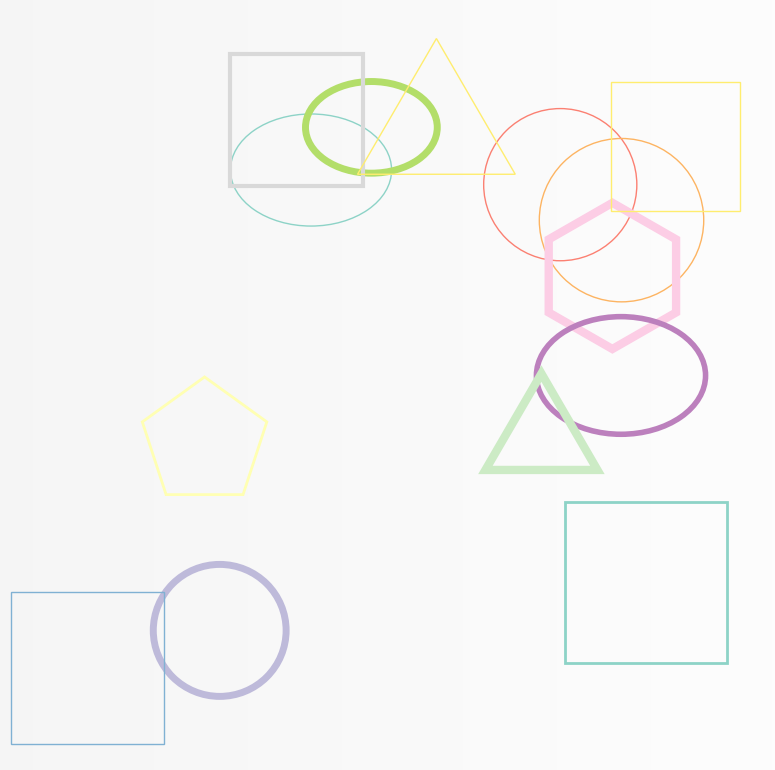[{"shape": "oval", "thickness": 0.5, "radius": 0.52, "center": [0.401, 0.779]}, {"shape": "square", "thickness": 1, "radius": 0.52, "center": [0.833, 0.243]}, {"shape": "pentagon", "thickness": 1, "radius": 0.42, "center": [0.264, 0.426]}, {"shape": "circle", "thickness": 2.5, "radius": 0.43, "center": [0.283, 0.181]}, {"shape": "circle", "thickness": 0.5, "radius": 0.49, "center": [0.723, 0.76]}, {"shape": "square", "thickness": 0.5, "radius": 0.49, "center": [0.113, 0.133]}, {"shape": "circle", "thickness": 0.5, "radius": 0.53, "center": [0.802, 0.714]}, {"shape": "oval", "thickness": 2.5, "radius": 0.43, "center": [0.479, 0.835]}, {"shape": "hexagon", "thickness": 3, "radius": 0.47, "center": [0.79, 0.642]}, {"shape": "square", "thickness": 1.5, "radius": 0.43, "center": [0.382, 0.844]}, {"shape": "oval", "thickness": 2, "radius": 0.55, "center": [0.801, 0.512]}, {"shape": "triangle", "thickness": 3, "radius": 0.42, "center": [0.699, 0.431]}, {"shape": "square", "thickness": 0.5, "radius": 0.42, "center": [0.872, 0.81]}, {"shape": "triangle", "thickness": 0.5, "radius": 0.59, "center": [0.563, 0.832]}]